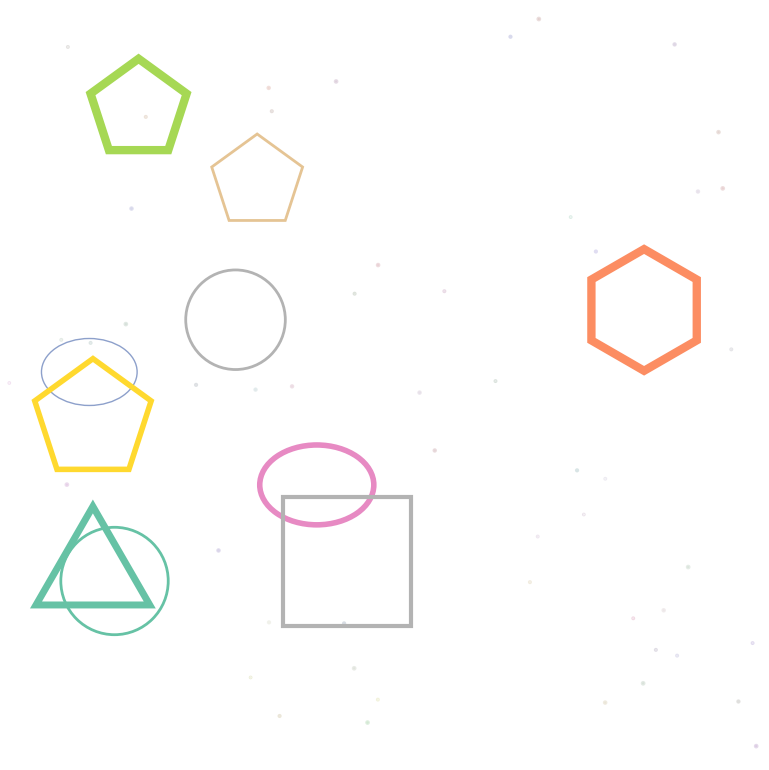[{"shape": "triangle", "thickness": 2.5, "radius": 0.43, "center": [0.121, 0.257]}, {"shape": "circle", "thickness": 1, "radius": 0.35, "center": [0.149, 0.245]}, {"shape": "hexagon", "thickness": 3, "radius": 0.39, "center": [0.836, 0.597]}, {"shape": "oval", "thickness": 0.5, "radius": 0.31, "center": [0.116, 0.517]}, {"shape": "oval", "thickness": 2, "radius": 0.37, "center": [0.411, 0.37]}, {"shape": "pentagon", "thickness": 3, "radius": 0.33, "center": [0.18, 0.858]}, {"shape": "pentagon", "thickness": 2, "radius": 0.4, "center": [0.121, 0.455]}, {"shape": "pentagon", "thickness": 1, "radius": 0.31, "center": [0.334, 0.764]}, {"shape": "circle", "thickness": 1, "radius": 0.32, "center": [0.306, 0.585]}, {"shape": "square", "thickness": 1.5, "radius": 0.42, "center": [0.451, 0.27]}]